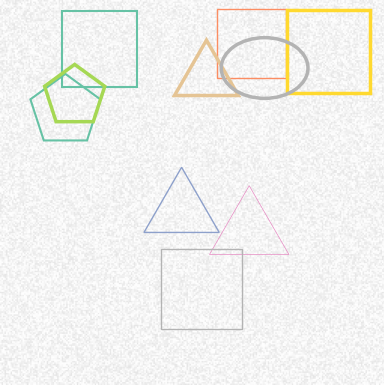[{"shape": "square", "thickness": 1.5, "radius": 0.49, "center": [0.258, 0.873]}, {"shape": "pentagon", "thickness": 1.5, "radius": 0.48, "center": [0.17, 0.712]}, {"shape": "square", "thickness": 1, "radius": 0.45, "center": [0.653, 0.887]}, {"shape": "triangle", "thickness": 1, "radius": 0.56, "center": [0.472, 0.453]}, {"shape": "triangle", "thickness": 0.5, "radius": 0.6, "center": [0.647, 0.399]}, {"shape": "pentagon", "thickness": 2.5, "radius": 0.41, "center": [0.194, 0.75]}, {"shape": "square", "thickness": 2.5, "radius": 0.54, "center": [0.852, 0.867]}, {"shape": "triangle", "thickness": 2.5, "radius": 0.48, "center": [0.536, 0.8]}, {"shape": "square", "thickness": 1, "radius": 0.52, "center": [0.523, 0.25]}, {"shape": "oval", "thickness": 2.5, "radius": 0.56, "center": [0.687, 0.823]}]